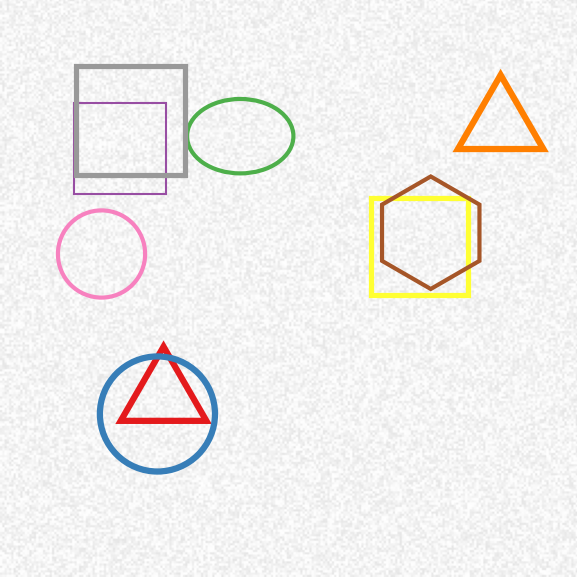[{"shape": "triangle", "thickness": 3, "radius": 0.43, "center": [0.283, 0.313]}, {"shape": "circle", "thickness": 3, "radius": 0.5, "center": [0.273, 0.282]}, {"shape": "oval", "thickness": 2, "radius": 0.46, "center": [0.416, 0.763]}, {"shape": "square", "thickness": 1, "radius": 0.4, "center": [0.208, 0.742]}, {"shape": "triangle", "thickness": 3, "radius": 0.43, "center": [0.867, 0.784]}, {"shape": "square", "thickness": 2.5, "radius": 0.42, "center": [0.726, 0.573]}, {"shape": "hexagon", "thickness": 2, "radius": 0.49, "center": [0.746, 0.596]}, {"shape": "circle", "thickness": 2, "radius": 0.38, "center": [0.176, 0.559]}, {"shape": "square", "thickness": 2.5, "radius": 0.47, "center": [0.226, 0.791]}]